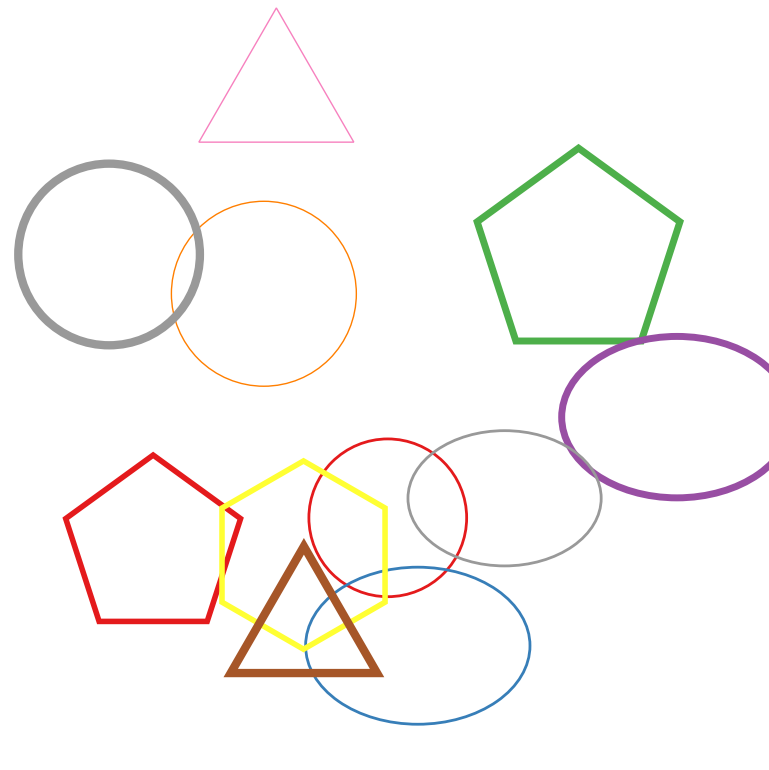[{"shape": "circle", "thickness": 1, "radius": 0.51, "center": [0.504, 0.328]}, {"shape": "pentagon", "thickness": 2, "radius": 0.6, "center": [0.199, 0.29]}, {"shape": "oval", "thickness": 1, "radius": 0.73, "center": [0.543, 0.161]}, {"shape": "pentagon", "thickness": 2.5, "radius": 0.69, "center": [0.751, 0.669]}, {"shape": "oval", "thickness": 2.5, "radius": 0.75, "center": [0.879, 0.458]}, {"shape": "circle", "thickness": 0.5, "radius": 0.6, "center": [0.343, 0.619]}, {"shape": "hexagon", "thickness": 2, "radius": 0.61, "center": [0.394, 0.279]}, {"shape": "triangle", "thickness": 3, "radius": 0.55, "center": [0.395, 0.181]}, {"shape": "triangle", "thickness": 0.5, "radius": 0.58, "center": [0.359, 0.873]}, {"shape": "circle", "thickness": 3, "radius": 0.59, "center": [0.142, 0.67]}, {"shape": "oval", "thickness": 1, "radius": 0.63, "center": [0.655, 0.353]}]